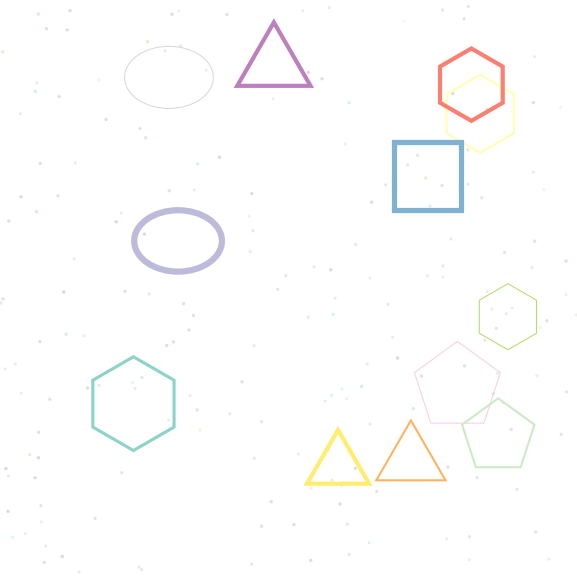[{"shape": "hexagon", "thickness": 1.5, "radius": 0.41, "center": [0.231, 0.3]}, {"shape": "hexagon", "thickness": 1, "radius": 0.34, "center": [0.832, 0.802]}, {"shape": "oval", "thickness": 3, "radius": 0.38, "center": [0.308, 0.582]}, {"shape": "hexagon", "thickness": 2, "radius": 0.31, "center": [0.816, 0.853]}, {"shape": "square", "thickness": 2.5, "radius": 0.29, "center": [0.74, 0.694]}, {"shape": "triangle", "thickness": 1, "radius": 0.35, "center": [0.712, 0.202]}, {"shape": "hexagon", "thickness": 0.5, "radius": 0.29, "center": [0.879, 0.451]}, {"shape": "pentagon", "thickness": 0.5, "radius": 0.39, "center": [0.792, 0.33]}, {"shape": "oval", "thickness": 0.5, "radius": 0.38, "center": [0.293, 0.865]}, {"shape": "triangle", "thickness": 2, "radius": 0.37, "center": [0.474, 0.887]}, {"shape": "pentagon", "thickness": 1, "radius": 0.33, "center": [0.863, 0.243]}, {"shape": "triangle", "thickness": 2, "radius": 0.31, "center": [0.585, 0.193]}]